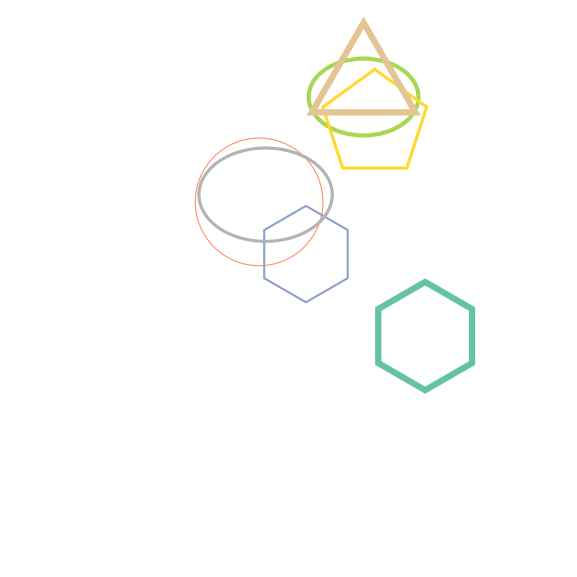[{"shape": "hexagon", "thickness": 3, "radius": 0.47, "center": [0.736, 0.417]}, {"shape": "circle", "thickness": 0.5, "radius": 0.55, "center": [0.449, 0.65]}, {"shape": "hexagon", "thickness": 1, "radius": 0.42, "center": [0.53, 0.559]}, {"shape": "oval", "thickness": 2, "radius": 0.48, "center": [0.629, 0.831]}, {"shape": "pentagon", "thickness": 1.5, "radius": 0.47, "center": [0.649, 0.785]}, {"shape": "triangle", "thickness": 3, "radius": 0.52, "center": [0.63, 0.856]}, {"shape": "oval", "thickness": 1.5, "radius": 0.58, "center": [0.46, 0.662]}]